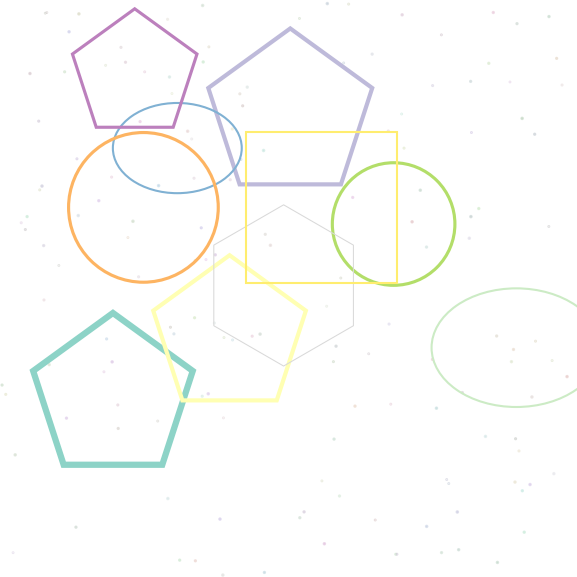[{"shape": "pentagon", "thickness": 3, "radius": 0.73, "center": [0.196, 0.312]}, {"shape": "pentagon", "thickness": 2, "radius": 0.69, "center": [0.398, 0.418]}, {"shape": "pentagon", "thickness": 2, "radius": 0.75, "center": [0.503, 0.801]}, {"shape": "oval", "thickness": 1, "radius": 0.56, "center": [0.307, 0.743]}, {"shape": "circle", "thickness": 1.5, "radius": 0.65, "center": [0.248, 0.64]}, {"shape": "circle", "thickness": 1.5, "radius": 0.53, "center": [0.682, 0.611]}, {"shape": "hexagon", "thickness": 0.5, "radius": 0.7, "center": [0.491, 0.505]}, {"shape": "pentagon", "thickness": 1.5, "radius": 0.57, "center": [0.233, 0.871]}, {"shape": "oval", "thickness": 1, "radius": 0.73, "center": [0.894, 0.397]}, {"shape": "square", "thickness": 1, "radius": 0.66, "center": [0.556, 0.64]}]